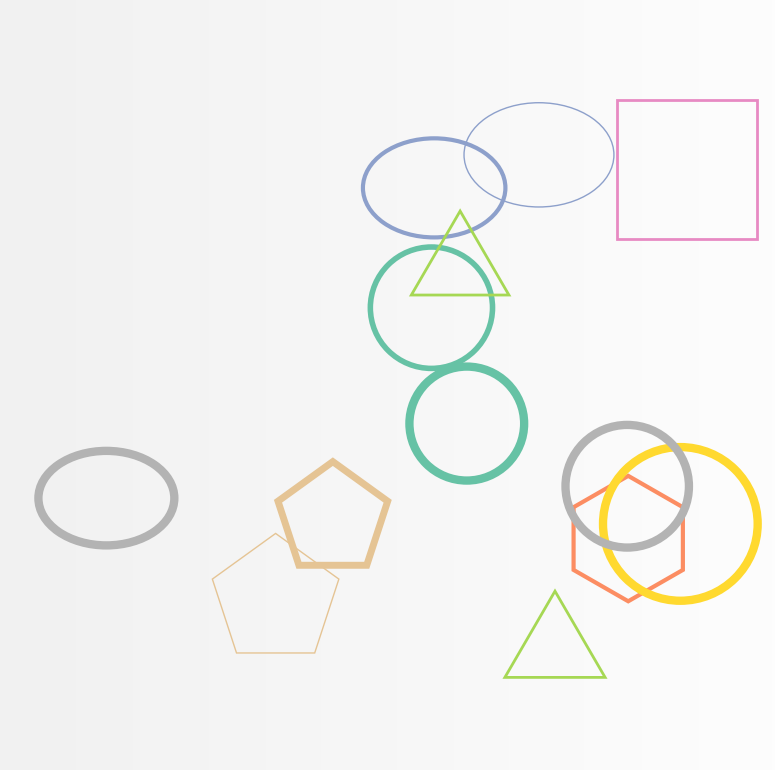[{"shape": "circle", "thickness": 2, "radius": 0.39, "center": [0.557, 0.6]}, {"shape": "circle", "thickness": 3, "radius": 0.37, "center": [0.602, 0.45]}, {"shape": "hexagon", "thickness": 1.5, "radius": 0.41, "center": [0.811, 0.301]}, {"shape": "oval", "thickness": 1.5, "radius": 0.46, "center": [0.56, 0.756]}, {"shape": "oval", "thickness": 0.5, "radius": 0.48, "center": [0.695, 0.799]}, {"shape": "square", "thickness": 1, "radius": 0.45, "center": [0.886, 0.78]}, {"shape": "triangle", "thickness": 1, "radius": 0.37, "center": [0.716, 0.158]}, {"shape": "triangle", "thickness": 1, "radius": 0.36, "center": [0.594, 0.653]}, {"shape": "circle", "thickness": 3, "radius": 0.5, "center": [0.878, 0.32]}, {"shape": "pentagon", "thickness": 0.5, "radius": 0.43, "center": [0.356, 0.221]}, {"shape": "pentagon", "thickness": 2.5, "radius": 0.37, "center": [0.429, 0.326]}, {"shape": "oval", "thickness": 3, "radius": 0.44, "center": [0.137, 0.353]}, {"shape": "circle", "thickness": 3, "radius": 0.4, "center": [0.809, 0.369]}]